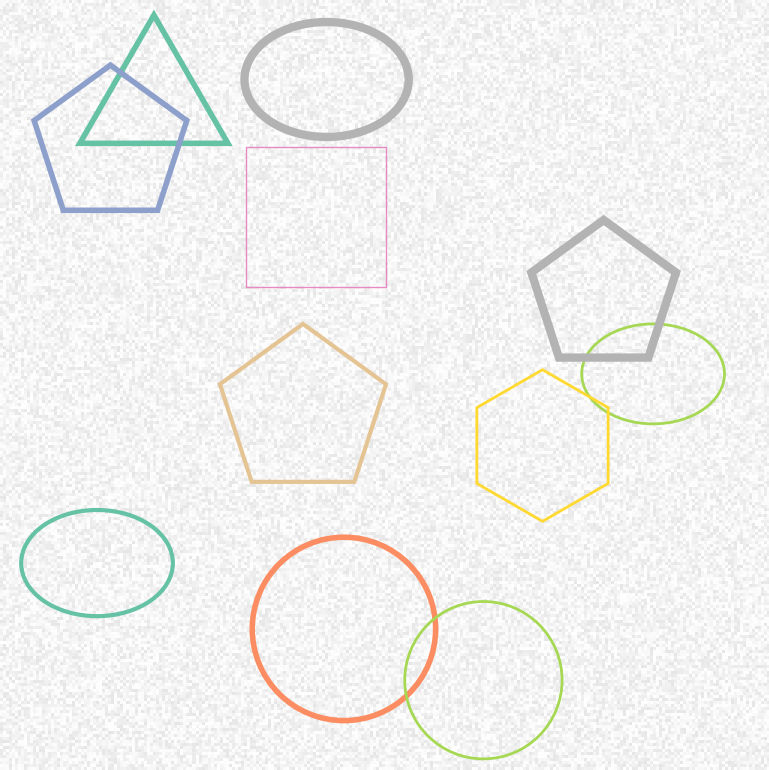[{"shape": "triangle", "thickness": 2, "radius": 0.56, "center": [0.2, 0.869]}, {"shape": "oval", "thickness": 1.5, "radius": 0.49, "center": [0.126, 0.269]}, {"shape": "circle", "thickness": 2, "radius": 0.6, "center": [0.447, 0.183]}, {"shape": "pentagon", "thickness": 2, "radius": 0.52, "center": [0.143, 0.811]}, {"shape": "square", "thickness": 0.5, "radius": 0.45, "center": [0.411, 0.718]}, {"shape": "circle", "thickness": 1, "radius": 0.51, "center": [0.628, 0.117]}, {"shape": "oval", "thickness": 1, "radius": 0.46, "center": [0.848, 0.514]}, {"shape": "hexagon", "thickness": 1, "radius": 0.49, "center": [0.705, 0.421]}, {"shape": "pentagon", "thickness": 1.5, "radius": 0.57, "center": [0.393, 0.466]}, {"shape": "pentagon", "thickness": 3, "radius": 0.49, "center": [0.784, 0.616]}, {"shape": "oval", "thickness": 3, "radius": 0.53, "center": [0.424, 0.897]}]